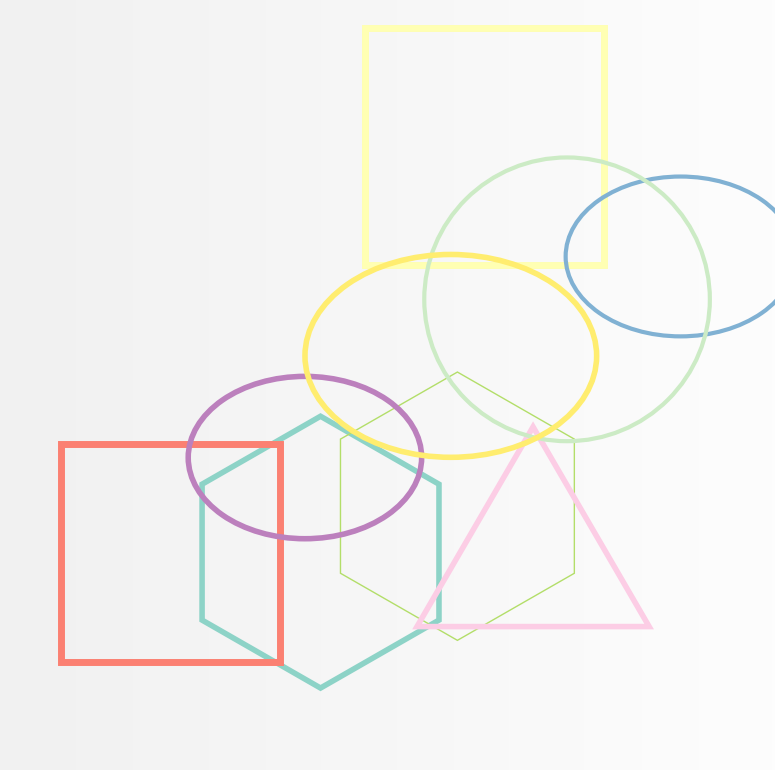[{"shape": "hexagon", "thickness": 2, "radius": 0.88, "center": [0.414, 0.283]}, {"shape": "square", "thickness": 2.5, "radius": 0.77, "center": [0.626, 0.81]}, {"shape": "square", "thickness": 2.5, "radius": 0.71, "center": [0.22, 0.282]}, {"shape": "oval", "thickness": 1.5, "radius": 0.74, "center": [0.878, 0.667]}, {"shape": "hexagon", "thickness": 0.5, "radius": 0.87, "center": [0.59, 0.343]}, {"shape": "triangle", "thickness": 2, "radius": 0.86, "center": [0.688, 0.273]}, {"shape": "oval", "thickness": 2, "radius": 0.75, "center": [0.393, 0.406]}, {"shape": "circle", "thickness": 1.5, "radius": 0.92, "center": [0.732, 0.611]}, {"shape": "oval", "thickness": 2, "radius": 0.94, "center": [0.582, 0.538]}]